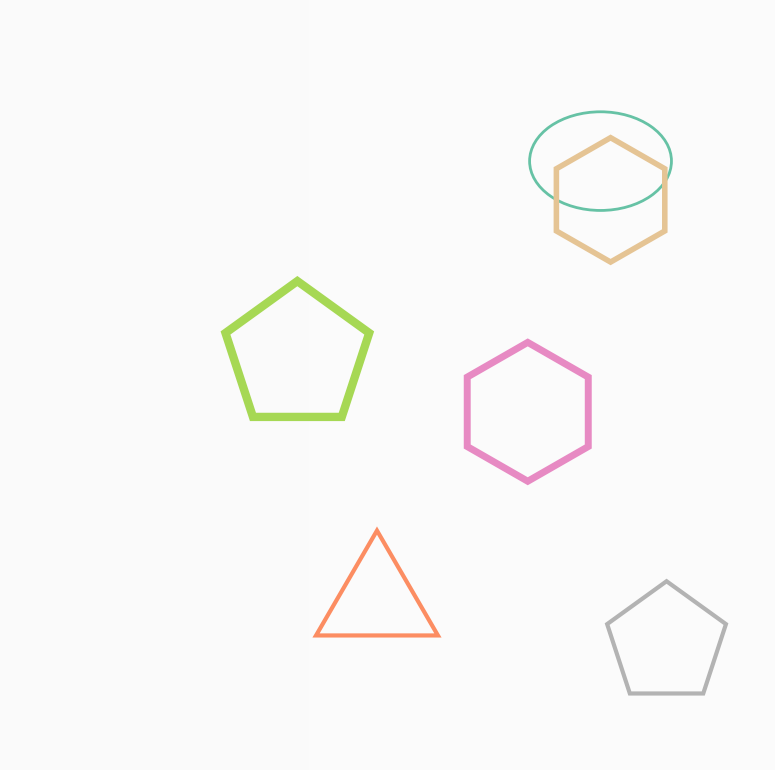[{"shape": "oval", "thickness": 1, "radius": 0.46, "center": [0.775, 0.791]}, {"shape": "triangle", "thickness": 1.5, "radius": 0.45, "center": [0.486, 0.22]}, {"shape": "hexagon", "thickness": 2.5, "radius": 0.45, "center": [0.681, 0.465]}, {"shape": "pentagon", "thickness": 3, "radius": 0.49, "center": [0.384, 0.537]}, {"shape": "hexagon", "thickness": 2, "radius": 0.4, "center": [0.788, 0.74]}, {"shape": "pentagon", "thickness": 1.5, "radius": 0.4, "center": [0.86, 0.165]}]